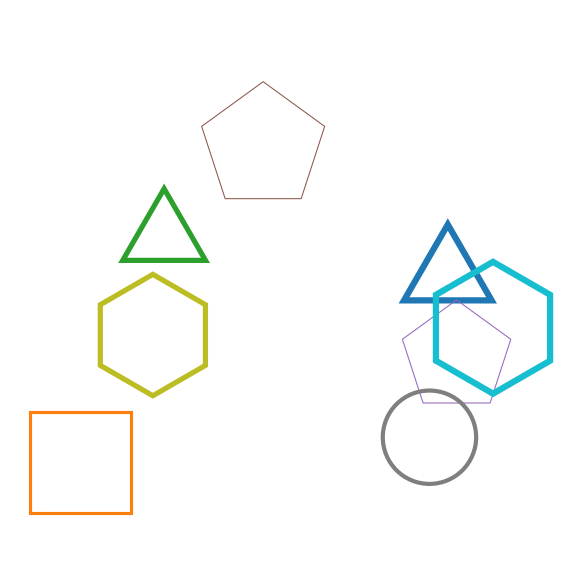[{"shape": "triangle", "thickness": 3, "radius": 0.44, "center": [0.775, 0.523]}, {"shape": "square", "thickness": 1.5, "radius": 0.44, "center": [0.14, 0.198]}, {"shape": "triangle", "thickness": 2.5, "radius": 0.41, "center": [0.284, 0.59]}, {"shape": "pentagon", "thickness": 0.5, "radius": 0.49, "center": [0.791, 0.381]}, {"shape": "pentagon", "thickness": 0.5, "radius": 0.56, "center": [0.456, 0.746]}, {"shape": "circle", "thickness": 2, "radius": 0.4, "center": [0.744, 0.242]}, {"shape": "hexagon", "thickness": 2.5, "radius": 0.53, "center": [0.265, 0.419]}, {"shape": "hexagon", "thickness": 3, "radius": 0.57, "center": [0.854, 0.432]}]